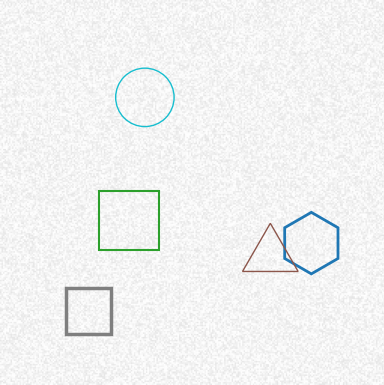[{"shape": "hexagon", "thickness": 2, "radius": 0.4, "center": [0.809, 0.369]}, {"shape": "square", "thickness": 1.5, "radius": 0.38, "center": [0.335, 0.427]}, {"shape": "triangle", "thickness": 1, "radius": 0.42, "center": [0.702, 0.337]}, {"shape": "square", "thickness": 2.5, "radius": 0.3, "center": [0.229, 0.192]}, {"shape": "circle", "thickness": 1, "radius": 0.38, "center": [0.376, 0.747]}]